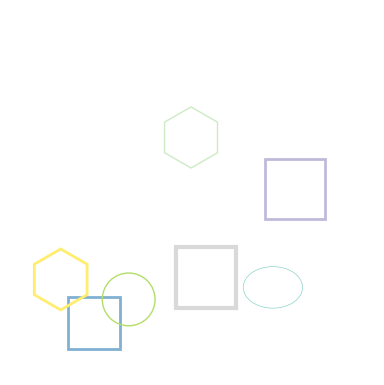[{"shape": "oval", "thickness": 0.5, "radius": 0.39, "center": [0.709, 0.254]}, {"shape": "square", "thickness": 2, "radius": 0.39, "center": [0.767, 0.509]}, {"shape": "square", "thickness": 2, "radius": 0.34, "center": [0.244, 0.16]}, {"shape": "circle", "thickness": 1, "radius": 0.34, "center": [0.334, 0.222]}, {"shape": "square", "thickness": 3, "radius": 0.39, "center": [0.535, 0.279]}, {"shape": "hexagon", "thickness": 1, "radius": 0.4, "center": [0.496, 0.643]}, {"shape": "hexagon", "thickness": 2, "radius": 0.4, "center": [0.158, 0.274]}]